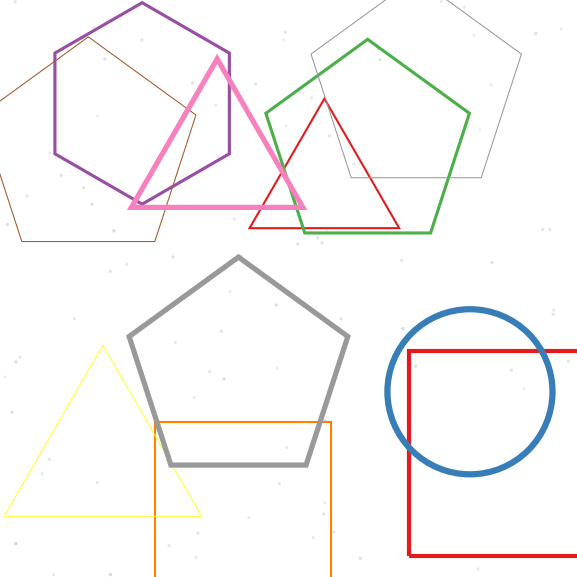[{"shape": "triangle", "thickness": 1, "radius": 0.75, "center": [0.562, 0.679]}, {"shape": "square", "thickness": 2, "radius": 0.89, "center": [0.886, 0.214]}, {"shape": "circle", "thickness": 3, "radius": 0.71, "center": [0.814, 0.321]}, {"shape": "pentagon", "thickness": 1.5, "radius": 0.93, "center": [0.637, 0.746]}, {"shape": "hexagon", "thickness": 1.5, "radius": 0.87, "center": [0.246, 0.82]}, {"shape": "square", "thickness": 1, "radius": 0.76, "center": [0.421, 0.116]}, {"shape": "triangle", "thickness": 0.5, "radius": 0.99, "center": [0.178, 0.204]}, {"shape": "pentagon", "thickness": 0.5, "radius": 0.98, "center": [0.153, 0.739]}, {"shape": "triangle", "thickness": 2.5, "radius": 0.86, "center": [0.376, 0.726]}, {"shape": "pentagon", "thickness": 2.5, "radius": 1.0, "center": [0.413, 0.355]}, {"shape": "pentagon", "thickness": 0.5, "radius": 0.96, "center": [0.721, 0.846]}]